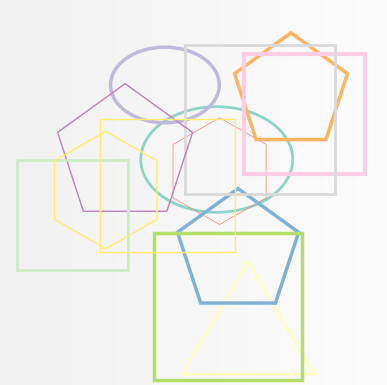[{"shape": "oval", "thickness": 2, "radius": 0.98, "center": [0.559, 0.586]}, {"shape": "triangle", "thickness": 1.5, "radius": 0.98, "center": [0.64, 0.126]}, {"shape": "oval", "thickness": 2.5, "radius": 0.7, "center": [0.426, 0.779]}, {"shape": "hexagon", "thickness": 0.5, "radius": 0.69, "center": [0.567, 0.556]}, {"shape": "pentagon", "thickness": 2.5, "radius": 0.82, "center": [0.614, 0.346]}, {"shape": "pentagon", "thickness": 2.5, "radius": 0.77, "center": [0.751, 0.761]}, {"shape": "square", "thickness": 2.5, "radius": 0.96, "center": [0.589, 0.203]}, {"shape": "square", "thickness": 3, "radius": 0.78, "center": [0.787, 0.704]}, {"shape": "square", "thickness": 2, "radius": 0.97, "center": [0.67, 0.69]}, {"shape": "pentagon", "thickness": 1, "radius": 0.92, "center": [0.323, 0.599]}, {"shape": "square", "thickness": 2, "radius": 0.71, "center": [0.188, 0.442]}, {"shape": "hexagon", "thickness": 1, "radius": 0.76, "center": [0.273, 0.506]}, {"shape": "square", "thickness": 1, "radius": 0.87, "center": [0.432, 0.518]}]